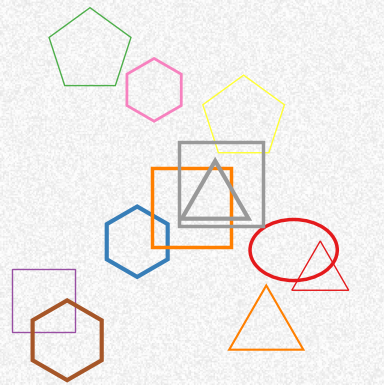[{"shape": "triangle", "thickness": 1, "radius": 0.43, "center": [0.832, 0.289]}, {"shape": "oval", "thickness": 2.5, "radius": 0.57, "center": [0.763, 0.351]}, {"shape": "hexagon", "thickness": 3, "radius": 0.46, "center": [0.356, 0.372]}, {"shape": "pentagon", "thickness": 1, "radius": 0.56, "center": [0.234, 0.868]}, {"shape": "square", "thickness": 1, "radius": 0.41, "center": [0.114, 0.218]}, {"shape": "triangle", "thickness": 1.5, "radius": 0.56, "center": [0.692, 0.147]}, {"shape": "square", "thickness": 2.5, "radius": 0.52, "center": [0.497, 0.461]}, {"shape": "pentagon", "thickness": 1, "radius": 0.56, "center": [0.633, 0.693]}, {"shape": "hexagon", "thickness": 3, "radius": 0.52, "center": [0.174, 0.116]}, {"shape": "hexagon", "thickness": 2, "radius": 0.41, "center": [0.4, 0.767]}, {"shape": "triangle", "thickness": 3, "radius": 0.5, "center": [0.559, 0.482]}, {"shape": "square", "thickness": 2.5, "radius": 0.55, "center": [0.574, 0.522]}]